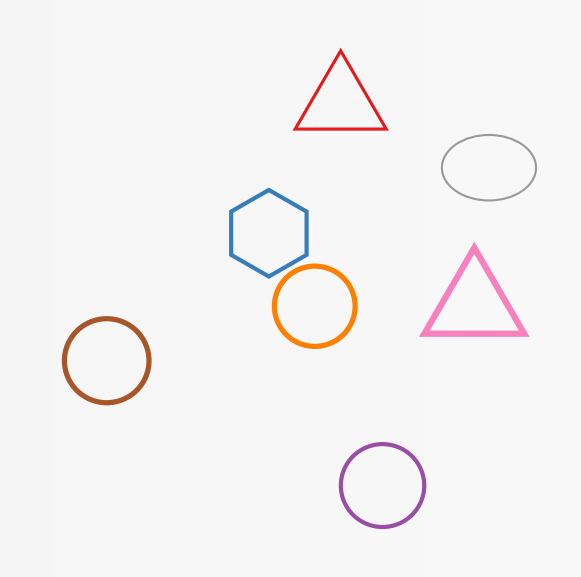[{"shape": "triangle", "thickness": 1.5, "radius": 0.45, "center": [0.586, 0.821]}, {"shape": "hexagon", "thickness": 2, "radius": 0.37, "center": [0.463, 0.595]}, {"shape": "circle", "thickness": 2, "radius": 0.36, "center": [0.658, 0.158]}, {"shape": "circle", "thickness": 2.5, "radius": 0.35, "center": [0.542, 0.469]}, {"shape": "circle", "thickness": 2.5, "radius": 0.36, "center": [0.184, 0.375]}, {"shape": "triangle", "thickness": 3, "radius": 0.5, "center": [0.816, 0.471]}, {"shape": "oval", "thickness": 1, "radius": 0.41, "center": [0.841, 0.709]}]